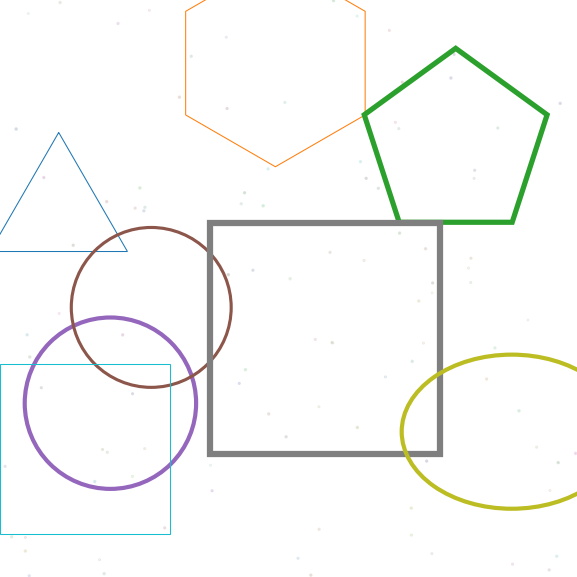[{"shape": "triangle", "thickness": 0.5, "radius": 0.69, "center": [0.102, 0.632]}, {"shape": "hexagon", "thickness": 0.5, "radius": 0.9, "center": [0.477, 0.89]}, {"shape": "pentagon", "thickness": 2.5, "radius": 0.83, "center": [0.789, 0.749]}, {"shape": "circle", "thickness": 2, "radius": 0.74, "center": [0.191, 0.301]}, {"shape": "circle", "thickness": 1.5, "radius": 0.69, "center": [0.262, 0.467]}, {"shape": "square", "thickness": 3, "radius": 1.0, "center": [0.563, 0.413]}, {"shape": "oval", "thickness": 2, "radius": 0.95, "center": [0.886, 0.252]}, {"shape": "square", "thickness": 0.5, "radius": 0.74, "center": [0.146, 0.222]}]